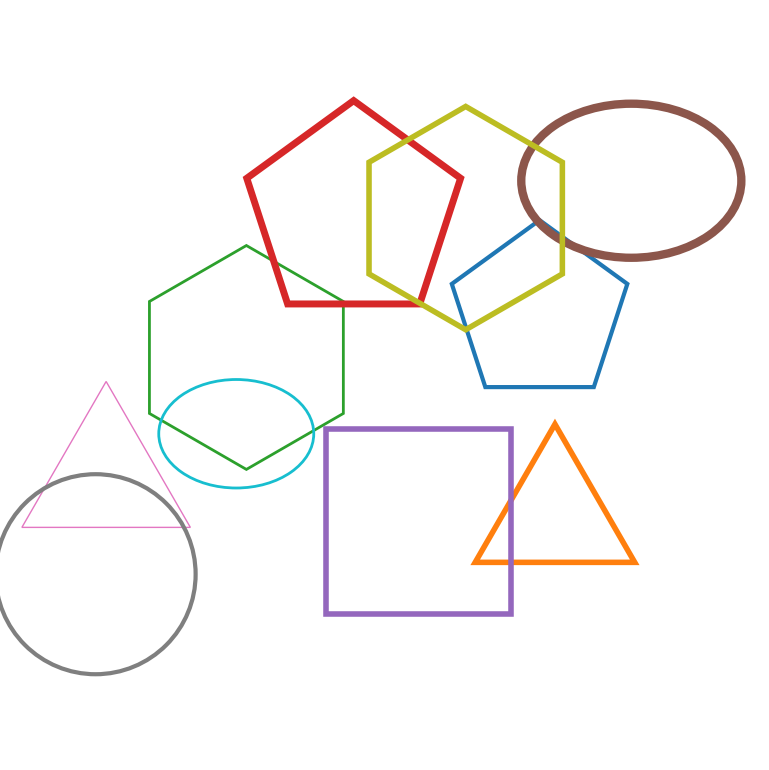[{"shape": "pentagon", "thickness": 1.5, "radius": 0.6, "center": [0.701, 0.594]}, {"shape": "triangle", "thickness": 2, "radius": 0.6, "center": [0.721, 0.329]}, {"shape": "hexagon", "thickness": 1, "radius": 0.73, "center": [0.32, 0.536]}, {"shape": "pentagon", "thickness": 2.5, "radius": 0.73, "center": [0.459, 0.723]}, {"shape": "square", "thickness": 2, "radius": 0.6, "center": [0.543, 0.323]}, {"shape": "oval", "thickness": 3, "radius": 0.71, "center": [0.82, 0.765]}, {"shape": "triangle", "thickness": 0.5, "radius": 0.63, "center": [0.138, 0.378]}, {"shape": "circle", "thickness": 1.5, "radius": 0.65, "center": [0.124, 0.254]}, {"shape": "hexagon", "thickness": 2, "radius": 0.72, "center": [0.605, 0.717]}, {"shape": "oval", "thickness": 1, "radius": 0.5, "center": [0.307, 0.437]}]